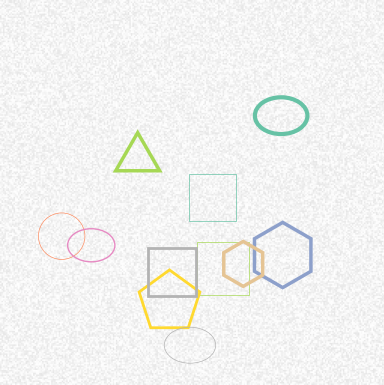[{"shape": "square", "thickness": 0.5, "radius": 0.31, "center": [0.552, 0.487]}, {"shape": "oval", "thickness": 3, "radius": 0.34, "center": [0.73, 0.7]}, {"shape": "circle", "thickness": 0.5, "radius": 0.3, "center": [0.16, 0.387]}, {"shape": "hexagon", "thickness": 2.5, "radius": 0.42, "center": [0.734, 0.338]}, {"shape": "oval", "thickness": 1, "radius": 0.31, "center": [0.237, 0.363]}, {"shape": "triangle", "thickness": 2.5, "radius": 0.33, "center": [0.358, 0.589]}, {"shape": "square", "thickness": 0.5, "radius": 0.34, "center": [0.58, 0.302]}, {"shape": "pentagon", "thickness": 2, "radius": 0.41, "center": [0.44, 0.216]}, {"shape": "hexagon", "thickness": 2.5, "radius": 0.29, "center": [0.632, 0.315]}, {"shape": "oval", "thickness": 0.5, "radius": 0.33, "center": [0.493, 0.103]}, {"shape": "square", "thickness": 2, "radius": 0.31, "center": [0.447, 0.293]}]